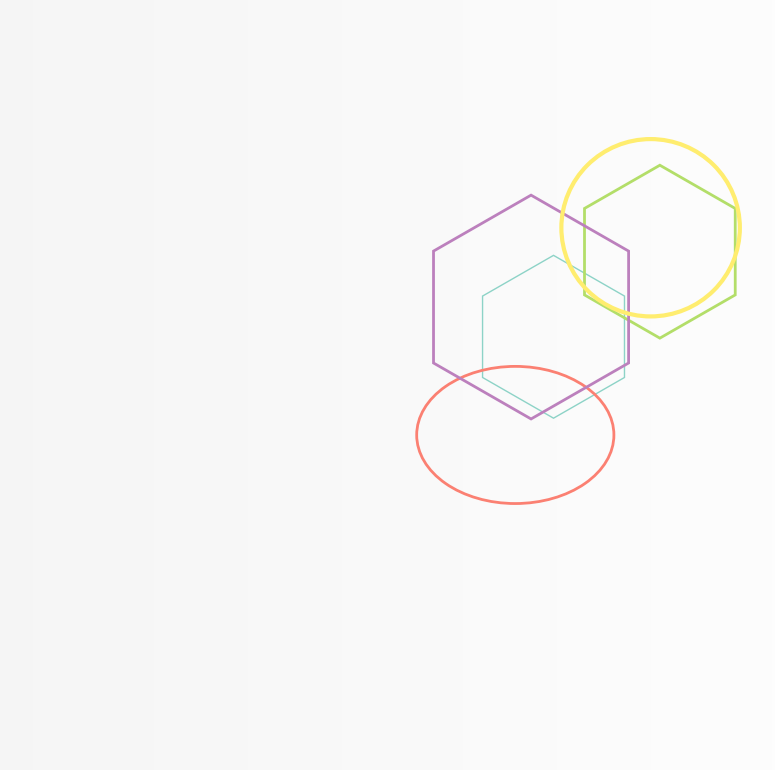[{"shape": "hexagon", "thickness": 0.5, "radius": 0.53, "center": [0.714, 0.563]}, {"shape": "oval", "thickness": 1, "radius": 0.64, "center": [0.665, 0.435]}, {"shape": "hexagon", "thickness": 1, "radius": 0.56, "center": [0.851, 0.673]}, {"shape": "hexagon", "thickness": 1, "radius": 0.73, "center": [0.685, 0.601]}, {"shape": "circle", "thickness": 1.5, "radius": 0.58, "center": [0.839, 0.704]}]